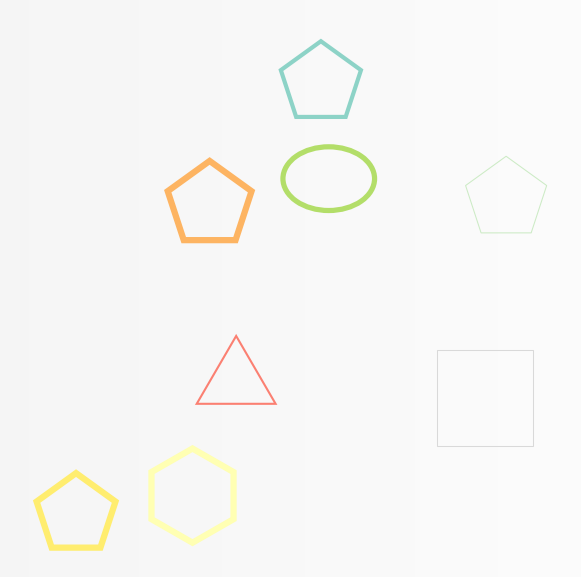[{"shape": "pentagon", "thickness": 2, "radius": 0.36, "center": [0.552, 0.855]}, {"shape": "hexagon", "thickness": 3, "radius": 0.41, "center": [0.331, 0.141]}, {"shape": "triangle", "thickness": 1, "radius": 0.39, "center": [0.406, 0.339]}, {"shape": "pentagon", "thickness": 3, "radius": 0.38, "center": [0.361, 0.645]}, {"shape": "oval", "thickness": 2.5, "radius": 0.39, "center": [0.566, 0.69]}, {"shape": "square", "thickness": 0.5, "radius": 0.41, "center": [0.834, 0.31]}, {"shape": "pentagon", "thickness": 0.5, "radius": 0.37, "center": [0.871, 0.655]}, {"shape": "pentagon", "thickness": 3, "radius": 0.36, "center": [0.131, 0.109]}]